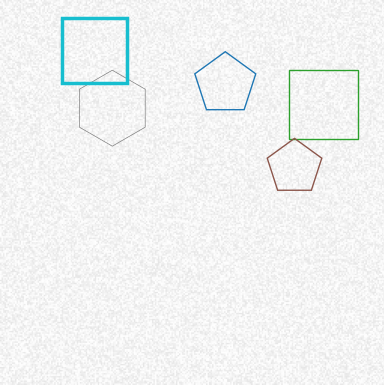[{"shape": "pentagon", "thickness": 1, "radius": 0.42, "center": [0.585, 0.782]}, {"shape": "square", "thickness": 1, "radius": 0.45, "center": [0.84, 0.728]}, {"shape": "pentagon", "thickness": 1, "radius": 0.37, "center": [0.765, 0.566]}, {"shape": "hexagon", "thickness": 0.5, "radius": 0.49, "center": [0.292, 0.719]}, {"shape": "square", "thickness": 2.5, "radius": 0.42, "center": [0.245, 0.868]}]